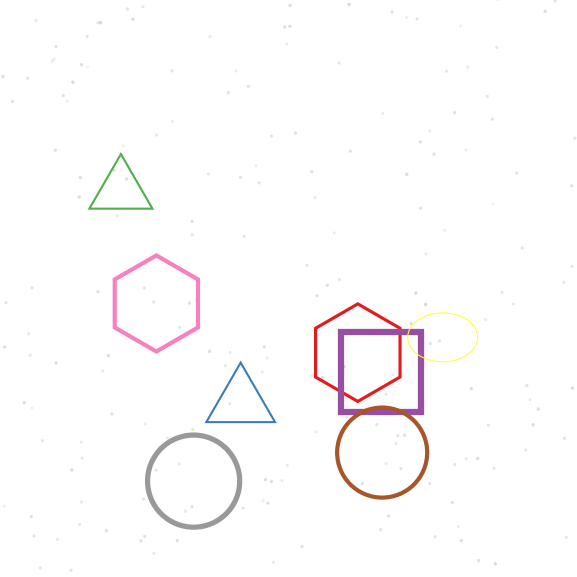[{"shape": "hexagon", "thickness": 1.5, "radius": 0.42, "center": [0.62, 0.388]}, {"shape": "triangle", "thickness": 1, "radius": 0.34, "center": [0.417, 0.303]}, {"shape": "triangle", "thickness": 1, "radius": 0.31, "center": [0.209, 0.669]}, {"shape": "square", "thickness": 3, "radius": 0.34, "center": [0.66, 0.355]}, {"shape": "oval", "thickness": 0.5, "radius": 0.3, "center": [0.767, 0.415]}, {"shape": "circle", "thickness": 2, "radius": 0.39, "center": [0.662, 0.215]}, {"shape": "hexagon", "thickness": 2, "radius": 0.42, "center": [0.271, 0.474]}, {"shape": "circle", "thickness": 2.5, "radius": 0.4, "center": [0.335, 0.166]}]